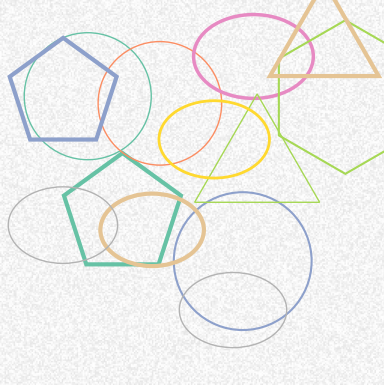[{"shape": "circle", "thickness": 1, "radius": 0.82, "center": [0.228, 0.75]}, {"shape": "pentagon", "thickness": 3, "radius": 0.8, "center": [0.318, 0.443]}, {"shape": "circle", "thickness": 1, "radius": 0.8, "center": [0.415, 0.732]}, {"shape": "pentagon", "thickness": 3, "radius": 0.73, "center": [0.164, 0.756]}, {"shape": "circle", "thickness": 1.5, "radius": 0.89, "center": [0.63, 0.322]}, {"shape": "oval", "thickness": 2.5, "radius": 0.78, "center": [0.658, 0.853]}, {"shape": "triangle", "thickness": 1, "radius": 0.94, "center": [0.668, 0.568]}, {"shape": "hexagon", "thickness": 1.5, "radius": 1.0, "center": [0.897, 0.748]}, {"shape": "oval", "thickness": 2, "radius": 0.72, "center": [0.556, 0.638]}, {"shape": "triangle", "thickness": 3, "radius": 0.81, "center": [0.842, 0.884]}, {"shape": "oval", "thickness": 3, "radius": 0.67, "center": [0.395, 0.403]}, {"shape": "oval", "thickness": 1, "radius": 0.71, "center": [0.163, 0.415]}, {"shape": "oval", "thickness": 1, "radius": 0.7, "center": [0.605, 0.195]}]